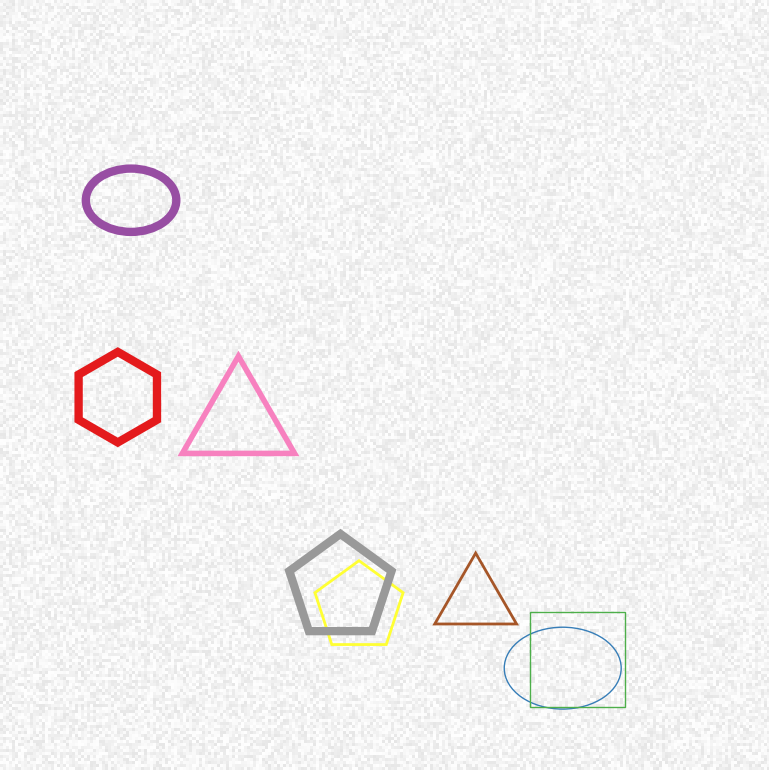[{"shape": "hexagon", "thickness": 3, "radius": 0.29, "center": [0.153, 0.484]}, {"shape": "oval", "thickness": 0.5, "radius": 0.38, "center": [0.731, 0.132]}, {"shape": "square", "thickness": 0.5, "radius": 0.31, "center": [0.75, 0.144]}, {"shape": "oval", "thickness": 3, "radius": 0.29, "center": [0.17, 0.74]}, {"shape": "pentagon", "thickness": 1, "radius": 0.3, "center": [0.466, 0.212]}, {"shape": "triangle", "thickness": 1, "radius": 0.31, "center": [0.618, 0.22]}, {"shape": "triangle", "thickness": 2, "radius": 0.42, "center": [0.31, 0.453]}, {"shape": "pentagon", "thickness": 3, "radius": 0.35, "center": [0.442, 0.237]}]